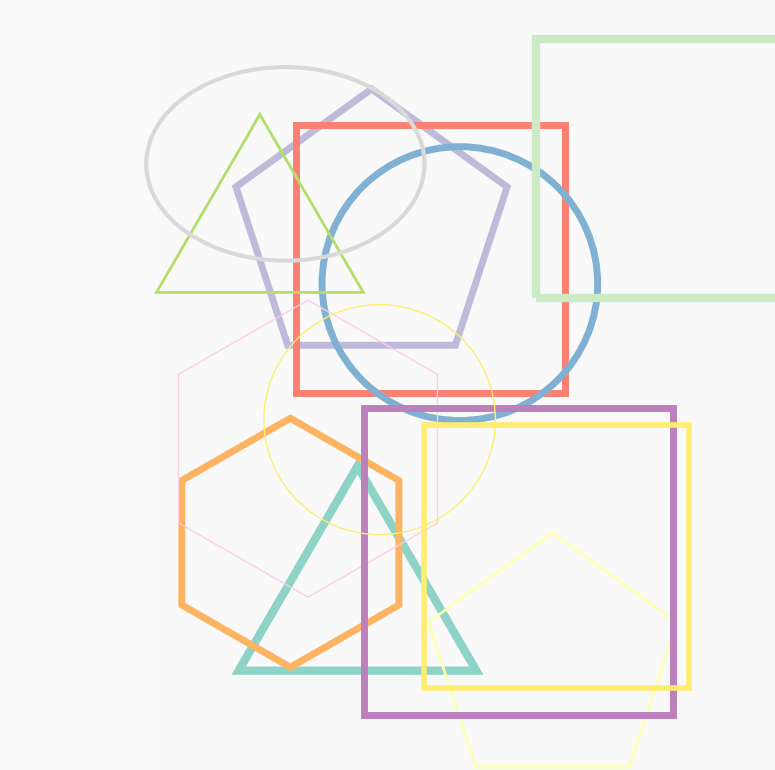[{"shape": "triangle", "thickness": 3, "radius": 0.89, "center": [0.461, 0.218]}, {"shape": "pentagon", "thickness": 1, "radius": 0.84, "center": [0.713, 0.14]}, {"shape": "pentagon", "thickness": 2.5, "radius": 0.92, "center": [0.479, 0.7]}, {"shape": "square", "thickness": 2.5, "radius": 0.87, "center": [0.555, 0.664]}, {"shape": "circle", "thickness": 2.5, "radius": 0.89, "center": [0.593, 0.632]}, {"shape": "hexagon", "thickness": 2.5, "radius": 0.81, "center": [0.375, 0.295]}, {"shape": "triangle", "thickness": 1, "radius": 0.77, "center": [0.335, 0.697]}, {"shape": "hexagon", "thickness": 0.5, "radius": 0.96, "center": [0.397, 0.417]}, {"shape": "oval", "thickness": 1.5, "radius": 0.9, "center": [0.368, 0.787]}, {"shape": "square", "thickness": 2.5, "radius": 1.0, "center": [0.669, 0.27]}, {"shape": "square", "thickness": 3, "radius": 0.84, "center": [0.86, 0.781]}, {"shape": "circle", "thickness": 0.5, "radius": 0.75, "center": [0.49, 0.455]}, {"shape": "square", "thickness": 2, "radius": 0.85, "center": [0.718, 0.277]}]